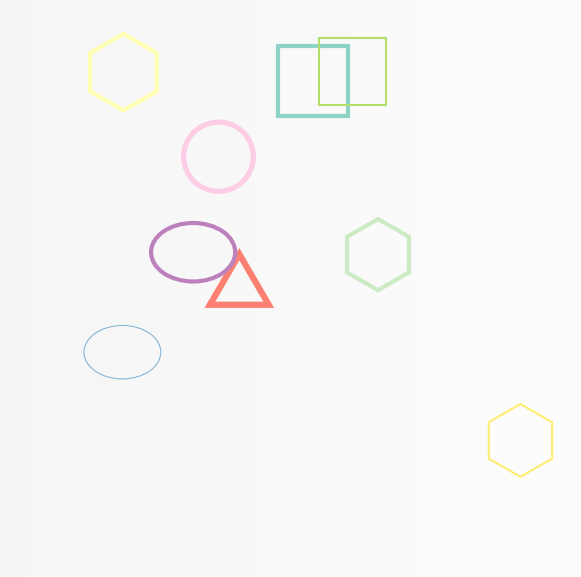[{"shape": "square", "thickness": 2, "radius": 0.3, "center": [0.539, 0.859]}, {"shape": "hexagon", "thickness": 2, "radius": 0.33, "center": [0.212, 0.874]}, {"shape": "triangle", "thickness": 3, "radius": 0.29, "center": [0.412, 0.501]}, {"shape": "oval", "thickness": 0.5, "radius": 0.33, "center": [0.211, 0.389]}, {"shape": "square", "thickness": 1, "radius": 0.29, "center": [0.607, 0.875]}, {"shape": "circle", "thickness": 2.5, "radius": 0.3, "center": [0.376, 0.728]}, {"shape": "oval", "thickness": 2, "radius": 0.36, "center": [0.332, 0.562]}, {"shape": "hexagon", "thickness": 2, "radius": 0.31, "center": [0.65, 0.558]}, {"shape": "hexagon", "thickness": 1, "radius": 0.31, "center": [0.895, 0.236]}]